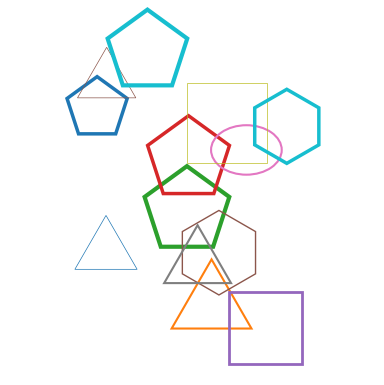[{"shape": "pentagon", "thickness": 2.5, "radius": 0.41, "center": [0.252, 0.719]}, {"shape": "triangle", "thickness": 0.5, "radius": 0.47, "center": [0.275, 0.347]}, {"shape": "triangle", "thickness": 1.5, "radius": 0.6, "center": [0.549, 0.207]}, {"shape": "pentagon", "thickness": 3, "radius": 0.58, "center": [0.486, 0.453]}, {"shape": "pentagon", "thickness": 2.5, "radius": 0.56, "center": [0.49, 0.588]}, {"shape": "square", "thickness": 2, "radius": 0.47, "center": [0.69, 0.147]}, {"shape": "hexagon", "thickness": 1, "radius": 0.55, "center": [0.569, 0.344]}, {"shape": "triangle", "thickness": 0.5, "radius": 0.44, "center": [0.277, 0.79]}, {"shape": "oval", "thickness": 1.5, "radius": 0.46, "center": [0.64, 0.611]}, {"shape": "triangle", "thickness": 1.5, "radius": 0.5, "center": [0.513, 0.315]}, {"shape": "square", "thickness": 0.5, "radius": 0.52, "center": [0.589, 0.68]}, {"shape": "hexagon", "thickness": 2.5, "radius": 0.48, "center": [0.745, 0.672]}, {"shape": "pentagon", "thickness": 3, "radius": 0.54, "center": [0.383, 0.866]}]